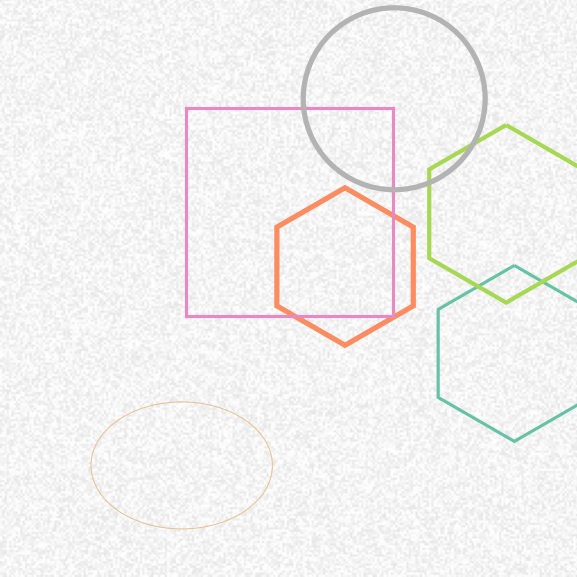[{"shape": "hexagon", "thickness": 1.5, "radius": 0.76, "center": [0.891, 0.387]}, {"shape": "hexagon", "thickness": 2.5, "radius": 0.68, "center": [0.598, 0.538]}, {"shape": "square", "thickness": 1.5, "radius": 0.9, "center": [0.501, 0.632]}, {"shape": "hexagon", "thickness": 2, "radius": 0.77, "center": [0.876, 0.629]}, {"shape": "oval", "thickness": 0.5, "radius": 0.79, "center": [0.315, 0.193]}, {"shape": "circle", "thickness": 2.5, "radius": 0.79, "center": [0.683, 0.828]}]